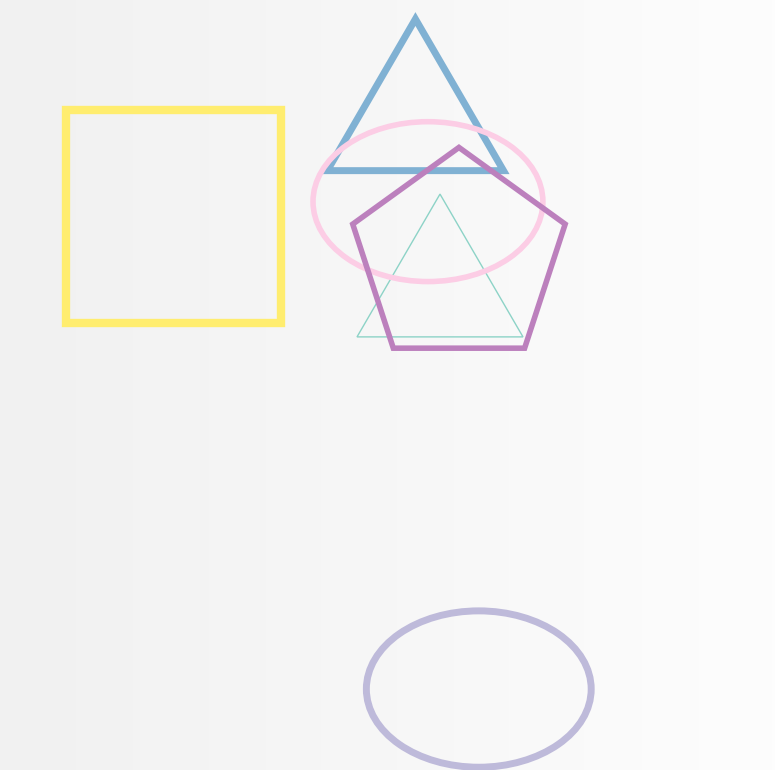[{"shape": "triangle", "thickness": 0.5, "radius": 0.62, "center": [0.568, 0.624]}, {"shape": "oval", "thickness": 2.5, "radius": 0.73, "center": [0.618, 0.105]}, {"shape": "triangle", "thickness": 2.5, "radius": 0.66, "center": [0.536, 0.844]}, {"shape": "oval", "thickness": 2, "radius": 0.74, "center": [0.552, 0.738]}, {"shape": "pentagon", "thickness": 2, "radius": 0.72, "center": [0.592, 0.664]}, {"shape": "square", "thickness": 3, "radius": 0.69, "center": [0.224, 0.719]}]